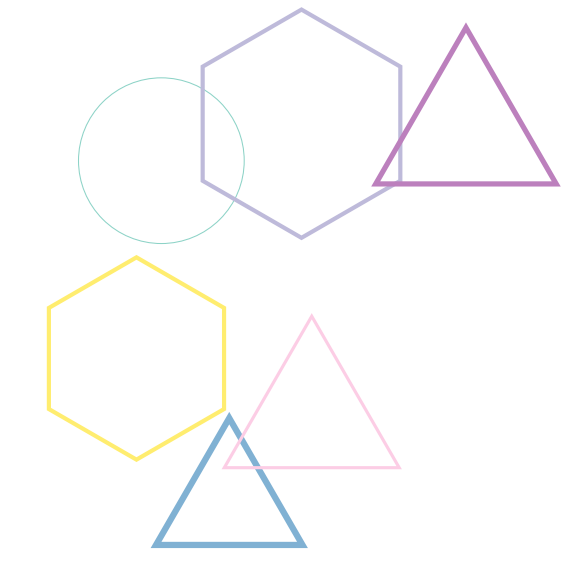[{"shape": "circle", "thickness": 0.5, "radius": 0.72, "center": [0.279, 0.721]}, {"shape": "hexagon", "thickness": 2, "radius": 0.99, "center": [0.522, 0.785]}, {"shape": "triangle", "thickness": 3, "radius": 0.73, "center": [0.397, 0.129]}, {"shape": "triangle", "thickness": 1.5, "radius": 0.87, "center": [0.54, 0.277]}, {"shape": "triangle", "thickness": 2.5, "radius": 0.9, "center": [0.807, 0.771]}, {"shape": "hexagon", "thickness": 2, "radius": 0.88, "center": [0.236, 0.378]}]